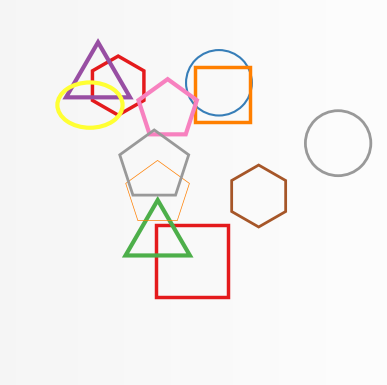[{"shape": "hexagon", "thickness": 2.5, "radius": 0.38, "center": [0.305, 0.778]}, {"shape": "square", "thickness": 2.5, "radius": 0.47, "center": [0.495, 0.322]}, {"shape": "circle", "thickness": 1.5, "radius": 0.42, "center": [0.565, 0.785]}, {"shape": "triangle", "thickness": 3, "radius": 0.48, "center": [0.407, 0.384]}, {"shape": "triangle", "thickness": 3, "radius": 0.48, "center": [0.253, 0.795]}, {"shape": "square", "thickness": 2.5, "radius": 0.36, "center": [0.574, 0.754]}, {"shape": "pentagon", "thickness": 0.5, "radius": 0.43, "center": [0.407, 0.497]}, {"shape": "oval", "thickness": 3, "radius": 0.42, "center": [0.232, 0.727]}, {"shape": "hexagon", "thickness": 2, "radius": 0.4, "center": [0.668, 0.491]}, {"shape": "pentagon", "thickness": 3, "radius": 0.4, "center": [0.433, 0.715]}, {"shape": "circle", "thickness": 2, "radius": 0.42, "center": [0.873, 0.628]}, {"shape": "pentagon", "thickness": 2, "radius": 0.47, "center": [0.398, 0.569]}]